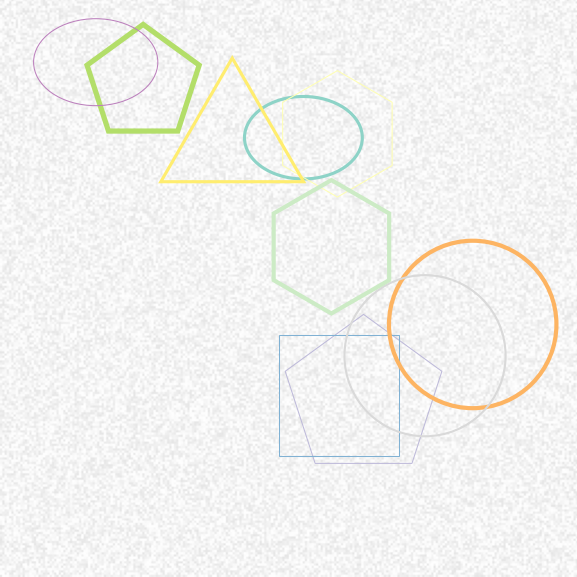[{"shape": "oval", "thickness": 1.5, "radius": 0.51, "center": [0.525, 0.761]}, {"shape": "hexagon", "thickness": 0.5, "radius": 0.55, "center": [0.584, 0.767]}, {"shape": "pentagon", "thickness": 0.5, "radius": 0.71, "center": [0.63, 0.312]}, {"shape": "square", "thickness": 0.5, "radius": 0.52, "center": [0.587, 0.314]}, {"shape": "circle", "thickness": 2, "radius": 0.72, "center": [0.819, 0.437]}, {"shape": "pentagon", "thickness": 2.5, "radius": 0.51, "center": [0.248, 0.855]}, {"shape": "circle", "thickness": 1, "radius": 0.7, "center": [0.736, 0.383]}, {"shape": "oval", "thickness": 0.5, "radius": 0.54, "center": [0.166, 0.891]}, {"shape": "hexagon", "thickness": 2, "radius": 0.58, "center": [0.574, 0.572]}, {"shape": "triangle", "thickness": 1.5, "radius": 0.71, "center": [0.402, 0.756]}]